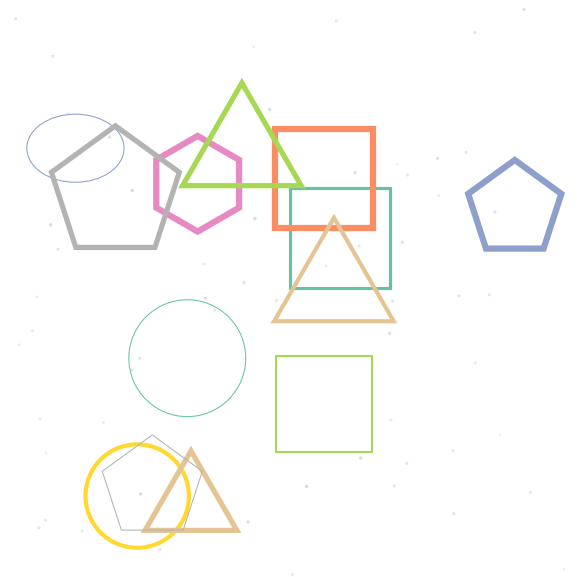[{"shape": "circle", "thickness": 0.5, "radius": 0.51, "center": [0.324, 0.379]}, {"shape": "square", "thickness": 1.5, "radius": 0.43, "center": [0.589, 0.586]}, {"shape": "square", "thickness": 3, "radius": 0.43, "center": [0.561, 0.69]}, {"shape": "oval", "thickness": 0.5, "radius": 0.42, "center": [0.131, 0.742]}, {"shape": "pentagon", "thickness": 3, "radius": 0.42, "center": [0.891, 0.637]}, {"shape": "hexagon", "thickness": 3, "radius": 0.41, "center": [0.342, 0.681]}, {"shape": "triangle", "thickness": 2.5, "radius": 0.59, "center": [0.419, 0.737]}, {"shape": "square", "thickness": 1, "radius": 0.42, "center": [0.561, 0.299]}, {"shape": "circle", "thickness": 2, "radius": 0.45, "center": [0.238, 0.14]}, {"shape": "triangle", "thickness": 2, "radius": 0.6, "center": [0.578, 0.503]}, {"shape": "triangle", "thickness": 2.5, "radius": 0.46, "center": [0.331, 0.127]}, {"shape": "pentagon", "thickness": 2.5, "radius": 0.58, "center": [0.2, 0.665]}, {"shape": "pentagon", "thickness": 0.5, "radius": 0.46, "center": [0.264, 0.155]}]